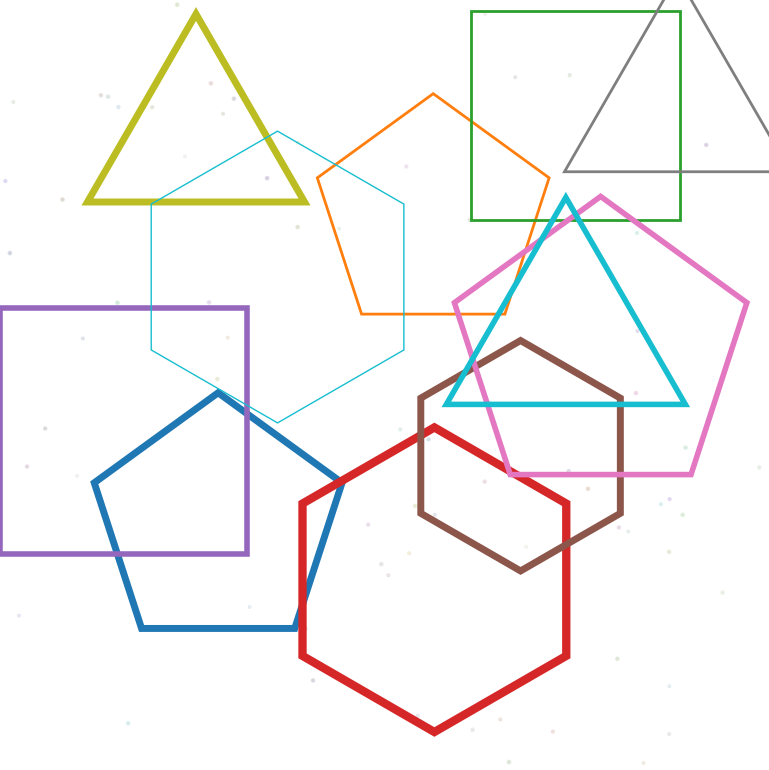[{"shape": "pentagon", "thickness": 2.5, "radius": 0.85, "center": [0.283, 0.321]}, {"shape": "pentagon", "thickness": 1, "radius": 0.79, "center": [0.563, 0.72]}, {"shape": "square", "thickness": 1, "radius": 0.68, "center": [0.748, 0.85]}, {"shape": "hexagon", "thickness": 3, "radius": 0.99, "center": [0.564, 0.247]}, {"shape": "square", "thickness": 2, "radius": 0.8, "center": [0.16, 0.44]}, {"shape": "hexagon", "thickness": 2.5, "radius": 0.75, "center": [0.676, 0.408]}, {"shape": "pentagon", "thickness": 2, "radius": 1.0, "center": [0.78, 0.545]}, {"shape": "triangle", "thickness": 1, "radius": 0.85, "center": [0.88, 0.862]}, {"shape": "triangle", "thickness": 2.5, "radius": 0.81, "center": [0.255, 0.819]}, {"shape": "triangle", "thickness": 2, "radius": 0.9, "center": [0.735, 0.564]}, {"shape": "hexagon", "thickness": 0.5, "radius": 0.95, "center": [0.36, 0.64]}]